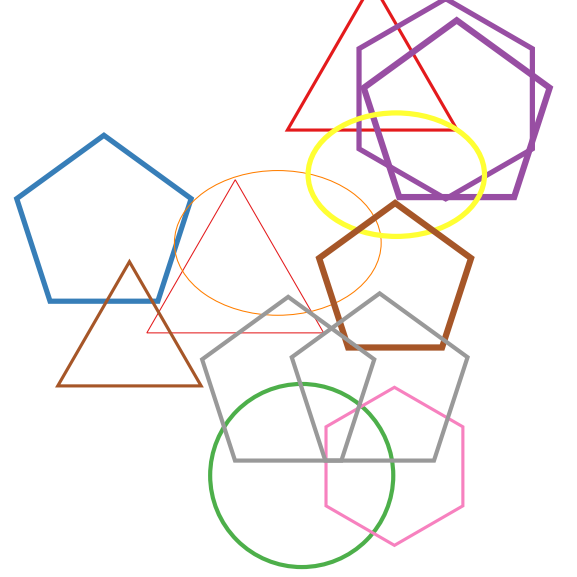[{"shape": "triangle", "thickness": 0.5, "radius": 0.88, "center": [0.407, 0.511]}, {"shape": "triangle", "thickness": 1.5, "radius": 0.85, "center": [0.645, 0.859]}, {"shape": "pentagon", "thickness": 2.5, "radius": 0.79, "center": [0.18, 0.606]}, {"shape": "circle", "thickness": 2, "radius": 0.79, "center": [0.522, 0.176]}, {"shape": "hexagon", "thickness": 2.5, "radius": 0.87, "center": [0.772, 0.828]}, {"shape": "pentagon", "thickness": 3, "radius": 0.85, "center": [0.791, 0.795]}, {"shape": "oval", "thickness": 0.5, "radius": 0.9, "center": [0.481, 0.579]}, {"shape": "oval", "thickness": 2.5, "radius": 0.76, "center": [0.686, 0.697]}, {"shape": "triangle", "thickness": 1.5, "radius": 0.72, "center": [0.224, 0.403]}, {"shape": "pentagon", "thickness": 3, "radius": 0.69, "center": [0.684, 0.509]}, {"shape": "hexagon", "thickness": 1.5, "radius": 0.68, "center": [0.683, 0.192]}, {"shape": "pentagon", "thickness": 2, "radius": 0.78, "center": [0.499, 0.328]}, {"shape": "pentagon", "thickness": 2, "radius": 0.8, "center": [0.657, 0.331]}]